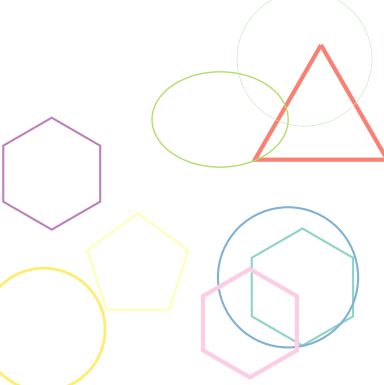[{"shape": "hexagon", "thickness": 1.5, "radius": 0.76, "center": [0.785, 0.254]}, {"shape": "pentagon", "thickness": 1.5, "radius": 0.69, "center": [0.358, 0.307]}, {"shape": "triangle", "thickness": 3, "radius": 0.99, "center": [0.834, 0.685]}, {"shape": "circle", "thickness": 1.5, "radius": 0.91, "center": [0.748, 0.28]}, {"shape": "oval", "thickness": 1, "radius": 0.88, "center": [0.572, 0.69]}, {"shape": "hexagon", "thickness": 3, "radius": 0.7, "center": [0.649, 0.16]}, {"shape": "hexagon", "thickness": 1.5, "radius": 0.73, "center": [0.134, 0.549]}, {"shape": "circle", "thickness": 0.5, "radius": 0.88, "center": [0.791, 0.847]}, {"shape": "circle", "thickness": 2, "radius": 0.8, "center": [0.114, 0.144]}]